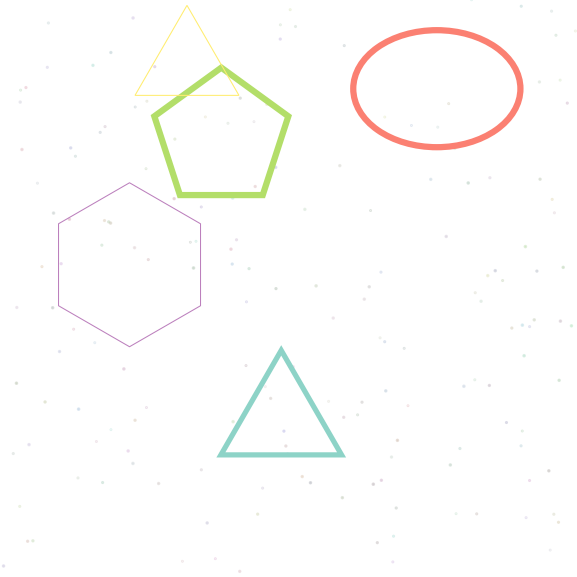[{"shape": "triangle", "thickness": 2.5, "radius": 0.6, "center": [0.487, 0.272]}, {"shape": "oval", "thickness": 3, "radius": 0.72, "center": [0.756, 0.846]}, {"shape": "pentagon", "thickness": 3, "radius": 0.61, "center": [0.383, 0.76]}, {"shape": "hexagon", "thickness": 0.5, "radius": 0.71, "center": [0.224, 0.541]}, {"shape": "triangle", "thickness": 0.5, "radius": 0.52, "center": [0.324, 0.886]}]